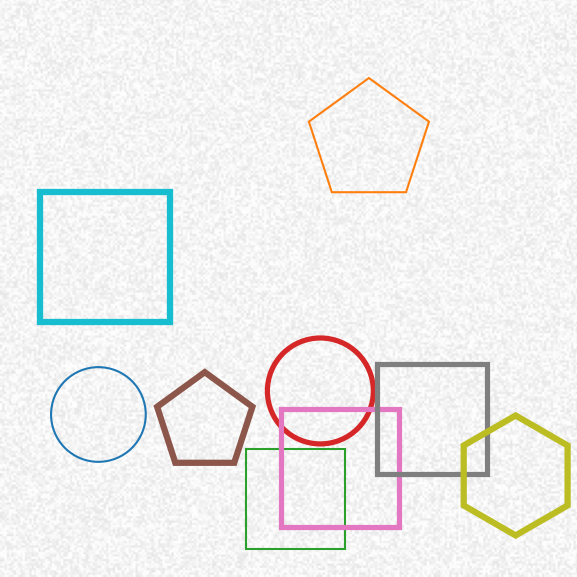[{"shape": "circle", "thickness": 1, "radius": 0.41, "center": [0.17, 0.281]}, {"shape": "pentagon", "thickness": 1, "radius": 0.55, "center": [0.639, 0.755]}, {"shape": "square", "thickness": 1, "radius": 0.43, "center": [0.512, 0.135]}, {"shape": "circle", "thickness": 2.5, "radius": 0.46, "center": [0.555, 0.322]}, {"shape": "pentagon", "thickness": 3, "radius": 0.43, "center": [0.355, 0.268]}, {"shape": "square", "thickness": 2.5, "radius": 0.51, "center": [0.588, 0.189]}, {"shape": "square", "thickness": 2.5, "radius": 0.48, "center": [0.748, 0.274]}, {"shape": "hexagon", "thickness": 3, "radius": 0.52, "center": [0.893, 0.176]}, {"shape": "square", "thickness": 3, "radius": 0.56, "center": [0.182, 0.554]}]